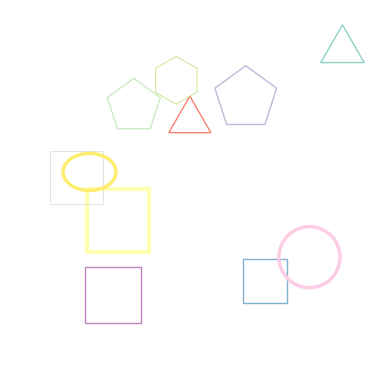[{"shape": "triangle", "thickness": 1, "radius": 0.33, "center": [0.89, 0.87]}, {"shape": "square", "thickness": 3, "radius": 0.4, "center": [0.307, 0.427]}, {"shape": "pentagon", "thickness": 1, "radius": 0.42, "center": [0.638, 0.745]}, {"shape": "triangle", "thickness": 1, "radius": 0.32, "center": [0.493, 0.687]}, {"shape": "square", "thickness": 1, "radius": 0.29, "center": [0.688, 0.27]}, {"shape": "hexagon", "thickness": 0.5, "radius": 0.31, "center": [0.458, 0.791]}, {"shape": "circle", "thickness": 2.5, "radius": 0.4, "center": [0.804, 0.332]}, {"shape": "square", "thickness": 0.5, "radius": 0.35, "center": [0.198, 0.539]}, {"shape": "square", "thickness": 1, "radius": 0.36, "center": [0.294, 0.233]}, {"shape": "pentagon", "thickness": 1, "radius": 0.36, "center": [0.348, 0.724]}, {"shape": "oval", "thickness": 2.5, "radius": 0.34, "center": [0.233, 0.553]}]